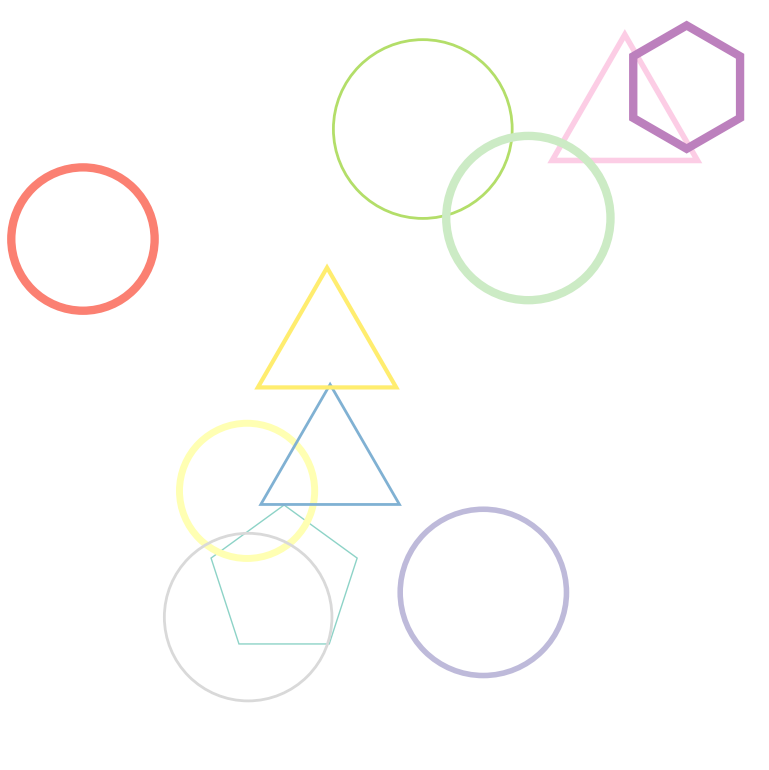[{"shape": "pentagon", "thickness": 0.5, "radius": 0.5, "center": [0.369, 0.244]}, {"shape": "circle", "thickness": 2.5, "radius": 0.44, "center": [0.321, 0.363]}, {"shape": "circle", "thickness": 2, "radius": 0.54, "center": [0.628, 0.231]}, {"shape": "circle", "thickness": 3, "radius": 0.47, "center": [0.108, 0.69]}, {"shape": "triangle", "thickness": 1, "radius": 0.52, "center": [0.429, 0.397]}, {"shape": "circle", "thickness": 1, "radius": 0.58, "center": [0.549, 0.832]}, {"shape": "triangle", "thickness": 2, "radius": 0.54, "center": [0.811, 0.846]}, {"shape": "circle", "thickness": 1, "radius": 0.54, "center": [0.322, 0.199]}, {"shape": "hexagon", "thickness": 3, "radius": 0.4, "center": [0.892, 0.887]}, {"shape": "circle", "thickness": 3, "radius": 0.53, "center": [0.686, 0.717]}, {"shape": "triangle", "thickness": 1.5, "radius": 0.52, "center": [0.425, 0.549]}]